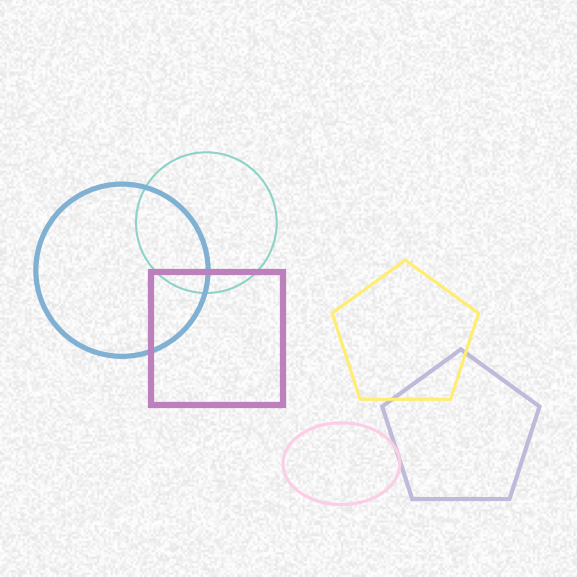[{"shape": "circle", "thickness": 1, "radius": 0.61, "center": [0.357, 0.614]}, {"shape": "pentagon", "thickness": 2, "radius": 0.72, "center": [0.798, 0.251]}, {"shape": "circle", "thickness": 2.5, "radius": 0.75, "center": [0.211, 0.531]}, {"shape": "oval", "thickness": 1.5, "radius": 0.51, "center": [0.591, 0.196]}, {"shape": "square", "thickness": 3, "radius": 0.57, "center": [0.376, 0.413]}, {"shape": "pentagon", "thickness": 1.5, "radius": 0.67, "center": [0.702, 0.416]}]